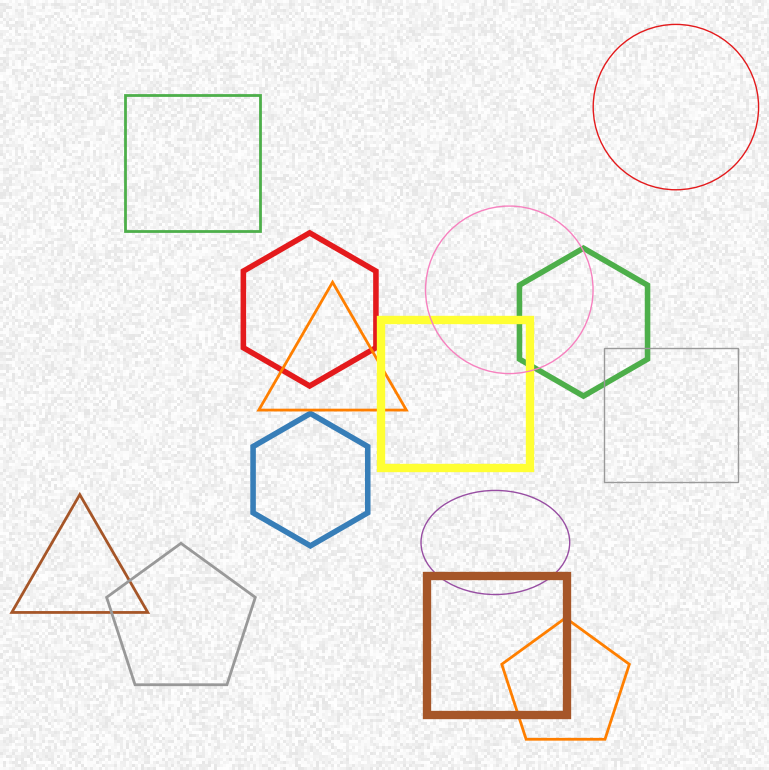[{"shape": "hexagon", "thickness": 2, "radius": 0.5, "center": [0.402, 0.598]}, {"shape": "circle", "thickness": 0.5, "radius": 0.54, "center": [0.878, 0.861]}, {"shape": "hexagon", "thickness": 2, "radius": 0.43, "center": [0.403, 0.377]}, {"shape": "square", "thickness": 1, "radius": 0.44, "center": [0.25, 0.788]}, {"shape": "hexagon", "thickness": 2, "radius": 0.48, "center": [0.758, 0.582]}, {"shape": "oval", "thickness": 0.5, "radius": 0.48, "center": [0.643, 0.295]}, {"shape": "triangle", "thickness": 1, "radius": 0.55, "center": [0.432, 0.523]}, {"shape": "pentagon", "thickness": 1, "radius": 0.44, "center": [0.734, 0.11]}, {"shape": "square", "thickness": 3, "radius": 0.48, "center": [0.592, 0.489]}, {"shape": "square", "thickness": 3, "radius": 0.45, "center": [0.645, 0.161]}, {"shape": "triangle", "thickness": 1, "radius": 0.51, "center": [0.104, 0.256]}, {"shape": "circle", "thickness": 0.5, "radius": 0.54, "center": [0.661, 0.624]}, {"shape": "square", "thickness": 0.5, "radius": 0.43, "center": [0.872, 0.461]}, {"shape": "pentagon", "thickness": 1, "radius": 0.51, "center": [0.235, 0.193]}]